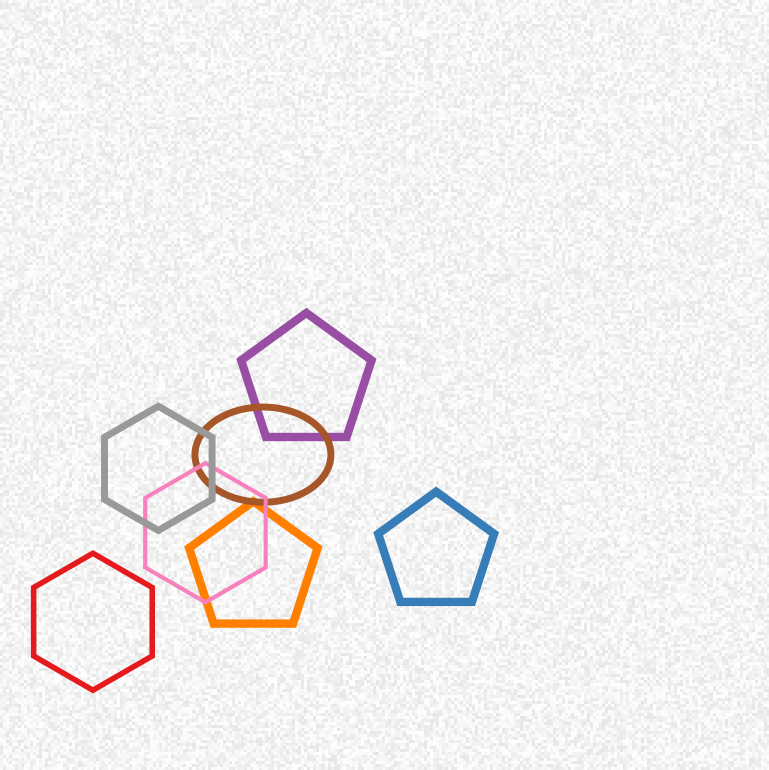[{"shape": "hexagon", "thickness": 2, "radius": 0.44, "center": [0.121, 0.193]}, {"shape": "pentagon", "thickness": 3, "radius": 0.4, "center": [0.566, 0.282]}, {"shape": "pentagon", "thickness": 3, "radius": 0.45, "center": [0.398, 0.505]}, {"shape": "pentagon", "thickness": 3, "radius": 0.44, "center": [0.329, 0.261]}, {"shape": "oval", "thickness": 2.5, "radius": 0.44, "center": [0.341, 0.41]}, {"shape": "hexagon", "thickness": 1.5, "radius": 0.45, "center": [0.267, 0.308]}, {"shape": "hexagon", "thickness": 2.5, "radius": 0.4, "center": [0.206, 0.392]}]